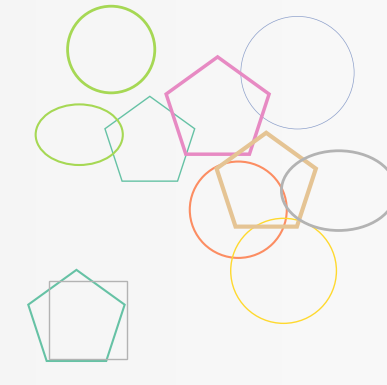[{"shape": "pentagon", "thickness": 1.5, "radius": 0.65, "center": [0.197, 0.168]}, {"shape": "pentagon", "thickness": 1, "radius": 0.61, "center": [0.387, 0.628]}, {"shape": "circle", "thickness": 1.5, "radius": 0.63, "center": [0.615, 0.455]}, {"shape": "circle", "thickness": 0.5, "radius": 0.73, "center": [0.768, 0.811]}, {"shape": "pentagon", "thickness": 2.5, "radius": 0.7, "center": [0.562, 0.712]}, {"shape": "oval", "thickness": 1.5, "radius": 0.56, "center": [0.204, 0.65]}, {"shape": "circle", "thickness": 2, "radius": 0.56, "center": [0.287, 0.871]}, {"shape": "circle", "thickness": 1, "radius": 0.68, "center": [0.732, 0.297]}, {"shape": "pentagon", "thickness": 3, "radius": 0.67, "center": [0.687, 0.52]}, {"shape": "oval", "thickness": 2, "radius": 0.74, "center": [0.874, 0.505]}, {"shape": "square", "thickness": 1, "radius": 0.5, "center": [0.228, 0.169]}]